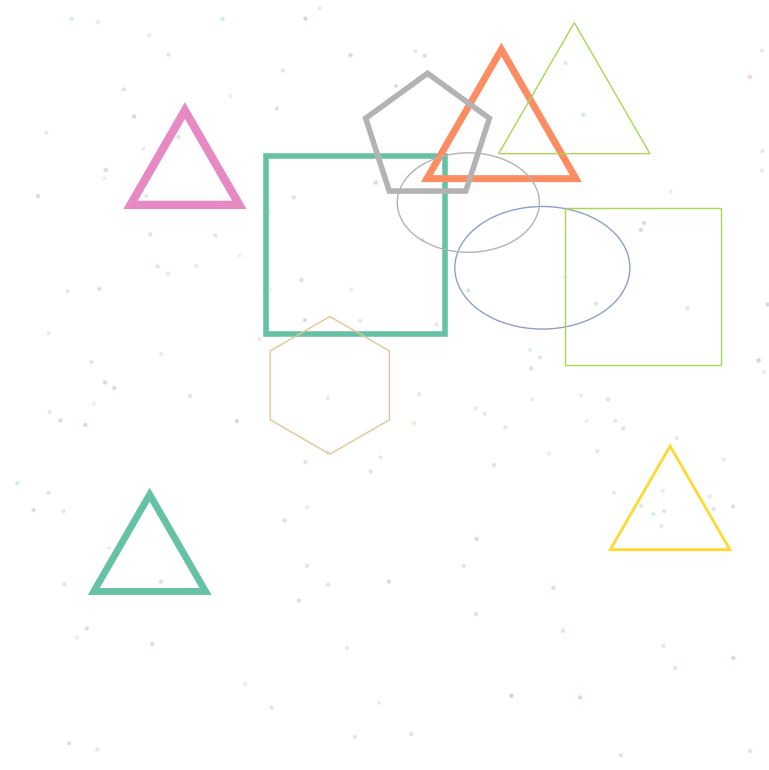[{"shape": "triangle", "thickness": 2.5, "radius": 0.42, "center": [0.194, 0.274]}, {"shape": "square", "thickness": 2, "radius": 0.58, "center": [0.462, 0.682]}, {"shape": "triangle", "thickness": 2.5, "radius": 0.56, "center": [0.651, 0.824]}, {"shape": "oval", "thickness": 0.5, "radius": 0.57, "center": [0.704, 0.652]}, {"shape": "triangle", "thickness": 3, "radius": 0.41, "center": [0.24, 0.775]}, {"shape": "square", "thickness": 0.5, "radius": 0.51, "center": [0.835, 0.628]}, {"shape": "triangle", "thickness": 0.5, "radius": 0.57, "center": [0.746, 0.857]}, {"shape": "triangle", "thickness": 1, "radius": 0.45, "center": [0.87, 0.331]}, {"shape": "hexagon", "thickness": 0.5, "radius": 0.45, "center": [0.428, 0.499]}, {"shape": "oval", "thickness": 0.5, "radius": 0.46, "center": [0.608, 0.737]}, {"shape": "pentagon", "thickness": 2, "radius": 0.42, "center": [0.555, 0.82]}]